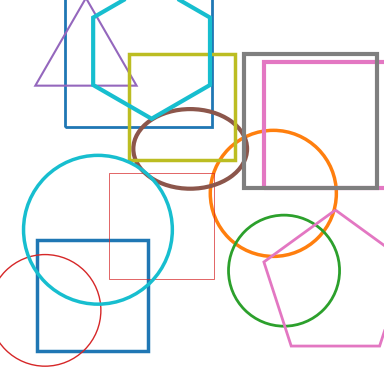[{"shape": "square", "thickness": 2.5, "radius": 0.72, "center": [0.241, 0.232]}, {"shape": "square", "thickness": 2, "radius": 0.96, "center": [0.36, 0.862]}, {"shape": "circle", "thickness": 2.5, "radius": 0.82, "center": [0.71, 0.498]}, {"shape": "circle", "thickness": 2, "radius": 0.72, "center": [0.738, 0.297]}, {"shape": "square", "thickness": 0.5, "radius": 0.68, "center": [0.419, 0.413]}, {"shape": "circle", "thickness": 1, "radius": 0.72, "center": [0.117, 0.194]}, {"shape": "triangle", "thickness": 1.5, "radius": 0.76, "center": [0.223, 0.853]}, {"shape": "oval", "thickness": 3, "radius": 0.74, "center": [0.494, 0.613]}, {"shape": "square", "thickness": 3, "radius": 0.82, "center": [0.85, 0.675]}, {"shape": "pentagon", "thickness": 2, "radius": 0.98, "center": [0.871, 0.259]}, {"shape": "square", "thickness": 3, "radius": 0.87, "center": [0.806, 0.686]}, {"shape": "square", "thickness": 2.5, "radius": 0.69, "center": [0.474, 0.723]}, {"shape": "circle", "thickness": 2.5, "radius": 0.97, "center": [0.254, 0.403]}, {"shape": "hexagon", "thickness": 3, "radius": 0.88, "center": [0.394, 0.867]}]